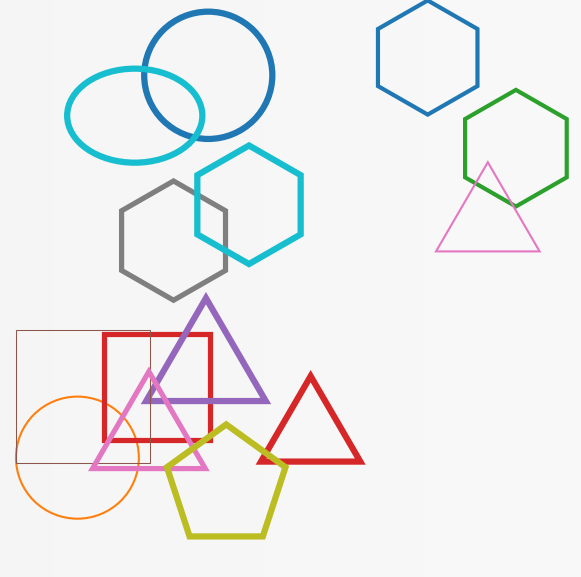[{"shape": "circle", "thickness": 3, "radius": 0.55, "center": [0.358, 0.869]}, {"shape": "hexagon", "thickness": 2, "radius": 0.49, "center": [0.736, 0.9]}, {"shape": "circle", "thickness": 1, "radius": 0.53, "center": [0.133, 0.207]}, {"shape": "hexagon", "thickness": 2, "radius": 0.5, "center": [0.888, 0.743]}, {"shape": "triangle", "thickness": 3, "radius": 0.49, "center": [0.534, 0.249]}, {"shape": "square", "thickness": 2.5, "radius": 0.46, "center": [0.27, 0.329]}, {"shape": "triangle", "thickness": 3, "radius": 0.59, "center": [0.354, 0.364]}, {"shape": "square", "thickness": 0.5, "radius": 0.57, "center": [0.143, 0.313]}, {"shape": "triangle", "thickness": 2.5, "radius": 0.56, "center": [0.256, 0.244]}, {"shape": "triangle", "thickness": 1, "radius": 0.51, "center": [0.839, 0.615]}, {"shape": "hexagon", "thickness": 2.5, "radius": 0.52, "center": [0.299, 0.582]}, {"shape": "pentagon", "thickness": 3, "radius": 0.54, "center": [0.389, 0.157]}, {"shape": "hexagon", "thickness": 3, "radius": 0.51, "center": [0.428, 0.645]}, {"shape": "oval", "thickness": 3, "radius": 0.58, "center": [0.232, 0.799]}]